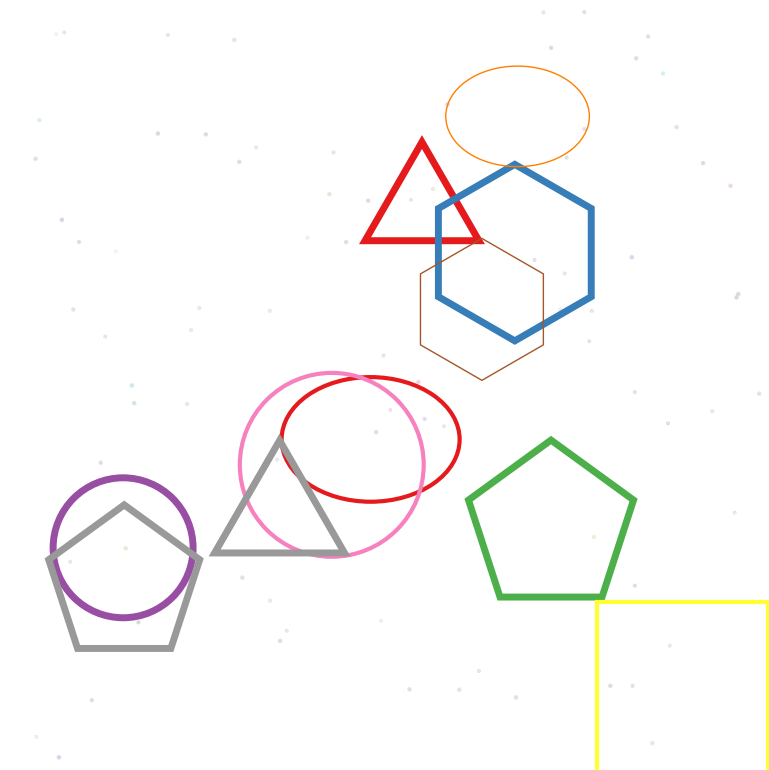[{"shape": "triangle", "thickness": 2.5, "radius": 0.43, "center": [0.548, 0.73]}, {"shape": "oval", "thickness": 1.5, "radius": 0.58, "center": [0.481, 0.429]}, {"shape": "hexagon", "thickness": 2.5, "radius": 0.57, "center": [0.669, 0.672]}, {"shape": "pentagon", "thickness": 2.5, "radius": 0.56, "center": [0.716, 0.316]}, {"shape": "circle", "thickness": 2.5, "radius": 0.45, "center": [0.16, 0.289]}, {"shape": "oval", "thickness": 0.5, "radius": 0.47, "center": [0.672, 0.849]}, {"shape": "square", "thickness": 1.5, "radius": 0.55, "center": [0.887, 0.108]}, {"shape": "hexagon", "thickness": 0.5, "radius": 0.46, "center": [0.626, 0.598]}, {"shape": "circle", "thickness": 1.5, "radius": 0.6, "center": [0.431, 0.396]}, {"shape": "pentagon", "thickness": 2.5, "radius": 0.52, "center": [0.161, 0.241]}, {"shape": "triangle", "thickness": 2.5, "radius": 0.49, "center": [0.363, 0.331]}]